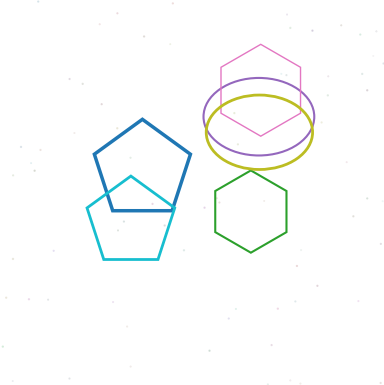[{"shape": "pentagon", "thickness": 2.5, "radius": 0.66, "center": [0.37, 0.559]}, {"shape": "hexagon", "thickness": 1.5, "radius": 0.53, "center": [0.652, 0.45]}, {"shape": "oval", "thickness": 1.5, "radius": 0.72, "center": [0.672, 0.697]}, {"shape": "hexagon", "thickness": 1, "radius": 0.6, "center": [0.677, 0.766]}, {"shape": "oval", "thickness": 2, "radius": 0.69, "center": [0.674, 0.656]}, {"shape": "pentagon", "thickness": 2, "radius": 0.6, "center": [0.34, 0.423]}]